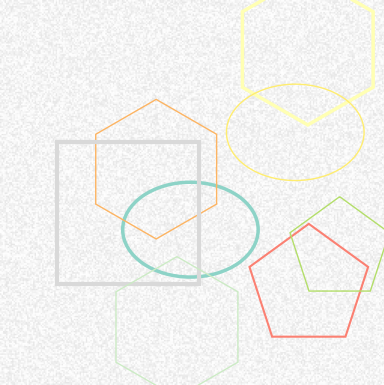[{"shape": "oval", "thickness": 2.5, "radius": 0.88, "center": [0.495, 0.403]}, {"shape": "hexagon", "thickness": 2.5, "radius": 0.98, "center": [0.799, 0.871]}, {"shape": "pentagon", "thickness": 1.5, "radius": 0.81, "center": [0.802, 0.257]}, {"shape": "hexagon", "thickness": 1, "radius": 0.91, "center": [0.406, 0.561]}, {"shape": "pentagon", "thickness": 1, "radius": 0.68, "center": [0.882, 0.354]}, {"shape": "square", "thickness": 3, "radius": 0.92, "center": [0.331, 0.446]}, {"shape": "hexagon", "thickness": 1, "radius": 0.91, "center": [0.46, 0.151]}, {"shape": "oval", "thickness": 1, "radius": 0.89, "center": [0.767, 0.656]}]